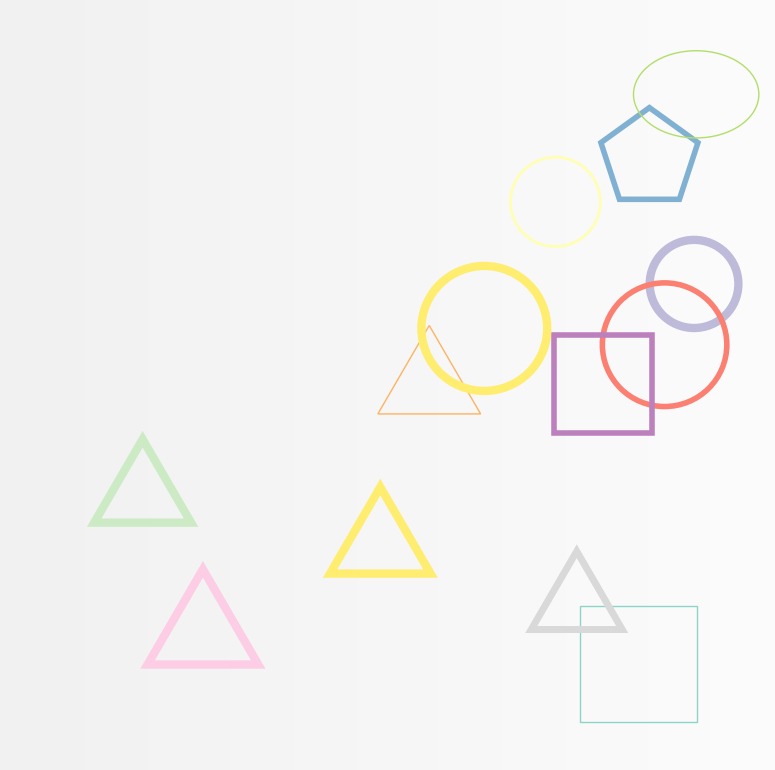[{"shape": "square", "thickness": 0.5, "radius": 0.38, "center": [0.823, 0.137]}, {"shape": "circle", "thickness": 1, "radius": 0.29, "center": [0.717, 0.738]}, {"shape": "circle", "thickness": 3, "radius": 0.29, "center": [0.896, 0.631]}, {"shape": "circle", "thickness": 2, "radius": 0.4, "center": [0.858, 0.552]}, {"shape": "pentagon", "thickness": 2, "radius": 0.33, "center": [0.838, 0.794]}, {"shape": "triangle", "thickness": 0.5, "radius": 0.38, "center": [0.554, 0.501]}, {"shape": "oval", "thickness": 0.5, "radius": 0.4, "center": [0.898, 0.877]}, {"shape": "triangle", "thickness": 3, "radius": 0.41, "center": [0.262, 0.178]}, {"shape": "triangle", "thickness": 2.5, "radius": 0.34, "center": [0.744, 0.216]}, {"shape": "square", "thickness": 2, "radius": 0.32, "center": [0.778, 0.501]}, {"shape": "triangle", "thickness": 3, "radius": 0.36, "center": [0.184, 0.357]}, {"shape": "circle", "thickness": 3, "radius": 0.41, "center": [0.625, 0.573]}, {"shape": "triangle", "thickness": 3, "radius": 0.37, "center": [0.491, 0.293]}]